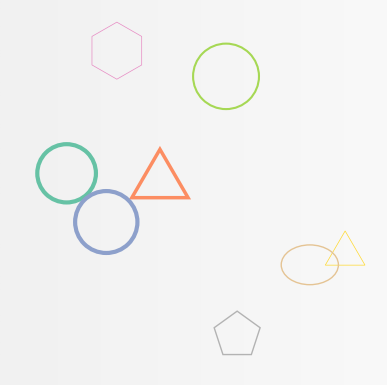[{"shape": "circle", "thickness": 3, "radius": 0.38, "center": [0.172, 0.55]}, {"shape": "triangle", "thickness": 2.5, "radius": 0.42, "center": [0.413, 0.528]}, {"shape": "circle", "thickness": 3, "radius": 0.4, "center": [0.274, 0.423]}, {"shape": "hexagon", "thickness": 0.5, "radius": 0.37, "center": [0.301, 0.868]}, {"shape": "circle", "thickness": 1.5, "radius": 0.43, "center": [0.583, 0.802]}, {"shape": "triangle", "thickness": 0.5, "radius": 0.3, "center": [0.891, 0.341]}, {"shape": "oval", "thickness": 1, "radius": 0.37, "center": [0.8, 0.312]}, {"shape": "pentagon", "thickness": 1, "radius": 0.31, "center": [0.612, 0.129]}]